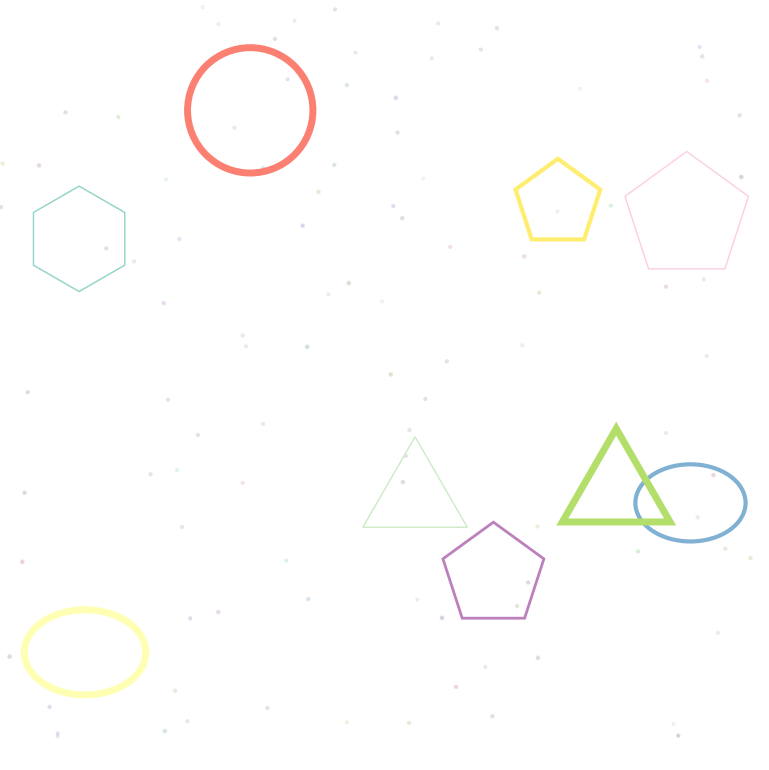[{"shape": "hexagon", "thickness": 0.5, "radius": 0.34, "center": [0.103, 0.69]}, {"shape": "oval", "thickness": 2.5, "radius": 0.39, "center": [0.11, 0.153]}, {"shape": "circle", "thickness": 2.5, "radius": 0.41, "center": [0.325, 0.857]}, {"shape": "oval", "thickness": 1.5, "radius": 0.36, "center": [0.897, 0.347]}, {"shape": "triangle", "thickness": 2.5, "radius": 0.4, "center": [0.8, 0.363]}, {"shape": "pentagon", "thickness": 0.5, "radius": 0.42, "center": [0.892, 0.719]}, {"shape": "pentagon", "thickness": 1, "radius": 0.34, "center": [0.641, 0.253]}, {"shape": "triangle", "thickness": 0.5, "radius": 0.39, "center": [0.539, 0.354]}, {"shape": "pentagon", "thickness": 1.5, "radius": 0.29, "center": [0.725, 0.736]}]